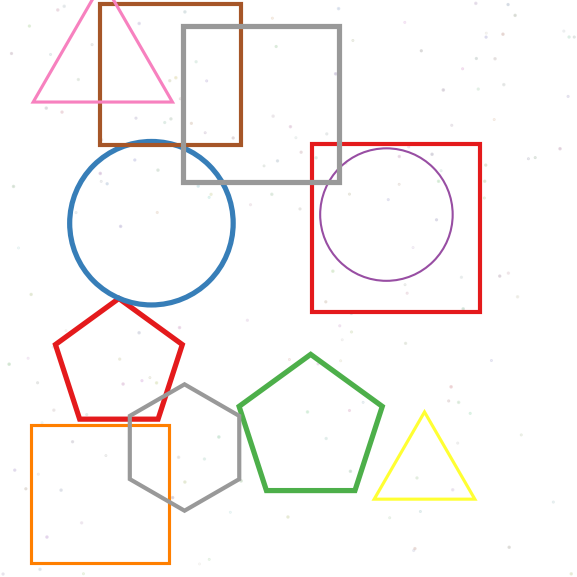[{"shape": "pentagon", "thickness": 2.5, "radius": 0.58, "center": [0.206, 0.367]}, {"shape": "square", "thickness": 2, "radius": 0.73, "center": [0.685, 0.604]}, {"shape": "circle", "thickness": 2.5, "radius": 0.71, "center": [0.262, 0.613]}, {"shape": "pentagon", "thickness": 2.5, "radius": 0.65, "center": [0.538, 0.255]}, {"shape": "circle", "thickness": 1, "radius": 0.57, "center": [0.669, 0.628]}, {"shape": "square", "thickness": 1.5, "radius": 0.6, "center": [0.174, 0.144]}, {"shape": "triangle", "thickness": 1.5, "radius": 0.5, "center": [0.735, 0.185]}, {"shape": "square", "thickness": 2, "radius": 0.61, "center": [0.296, 0.87]}, {"shape": "triangle", "thickness": 1.5, "radius": 0.7, "center": [0.178, 0.892]}, {"shape": "square", "thickness": 2.5, "radius": 0.68, "center": [0.451, 0.819]}, {"shape": "hexagon", "thickness": 2, "radius": 0.55, "center": [0.32, 0.224]}]